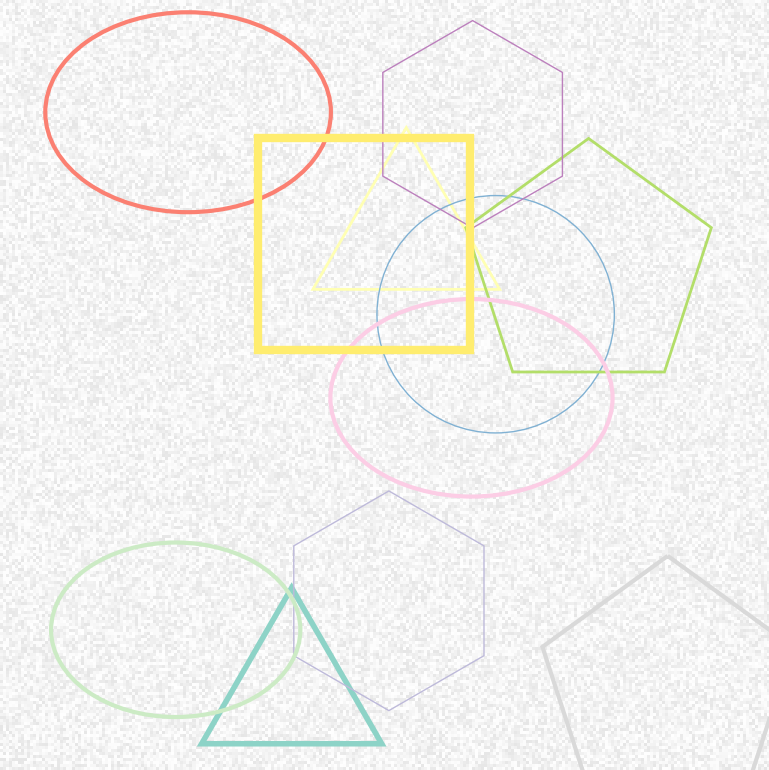[{"shape": "triangle", "thickness": 2, "radius": 0.68, "center": [0.379, 0.102]}, {"shape": "triangle", "thickness": 1, "radius": 0.7, "center": [0.528, 0.694]}, {"shape": "hexagon", "thickness": 0.5, "radius": 0.71, "center": [0.505, 0.22]}, {"shape": "oval", "thickness": 1.5, "radius": 0.93, "center": [0.244, 0.854]}, {"shape": "circle", "thickness": 0.5, "radius": 0.77, "center": [0.644, 0.592]}, {"shape": "pentagon", "thickness": 1, "radius": 0.84, "center": [0.764, 0.653]}, {"shape": "oval", "thickness": 1.5, "radius": 0.92, "center": [0.612, 0.483]}, {"shape": "pentagon", "thickness": 1.5, "radius": 0.86, "center": [0.867, 0.107]}, {"shape": "hexagon", "thickness": 0.5, "radius": 0.67, "center": [0.614, 0.839]}, {"shape": "oval", "thickness": 1.5, "radius": 0.81, "center": [0.228, 0.182]}, {"shape": "square", "thickness": 3, "radius": 0.69, "center": [0.472, 0.683]}]